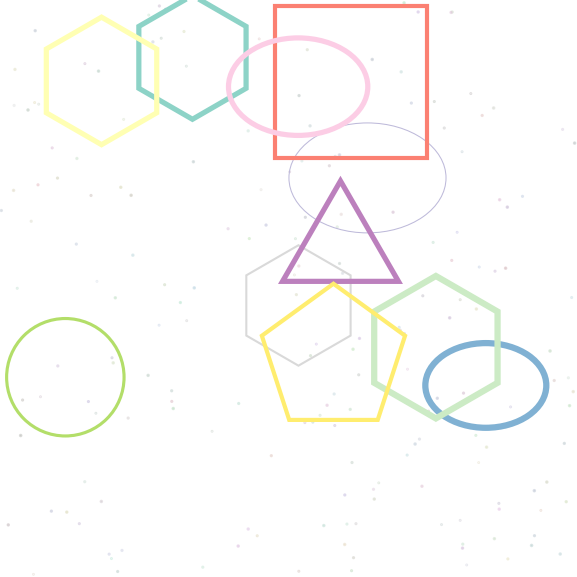[{"shape": "hexagon", "thickness": 2.5, "radius": 0.54, "center": [0.333, 0.9]}, {"shape": "hexagon", "thickness": 2.5, "radius": 0.55, "center": [0.176, 0.859]}, {"shape": "oval", "thickness": 0.5, "radius": 0.68, "center": [0.636, 0.691]}, {"shape": "square", "thickness": 2, "radius": 0.66, "center": [0.608, 0.857]}, {"shape": "oval", "thickness": 3, "radius": 0.52, "center": [0.841, 0.332]}, {"shape": "circle", "thickness": 1.5, "radius": 0.51, "center": [0.113, 0.346]}, {"shape": "oval", "thickness": 2.5, "radius": 0.6, "center": [0.516, 0.849]}, {"shape": "hexagon", "thickness": 1, "radius": 0.52, "center": [0.517, 0.47]}, {"shape": "triangle", "thickness": 2.5, "radius": 0.58, "center": [0.59, 0.57]}, {"shape": "hexagon", "thickness": 3, "radius": 0.62, "center": [0.755, 0.398]}, {"shape": "pentagon", "thickness": 2, "radius": 0.65, "center": [0.577, 0.377]}]